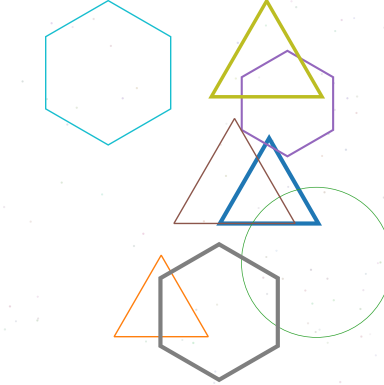[{"shape": "triangle", "thickness": 3, "radius": 0.74, "center": [0.699, 0.493]}, {"shape": "triangle", "thickness": 1, "radius": 0.71, "center": [0.419, 0.196]}, {"shape": "circle", "thickness": 0.5, "radius": 0.97, "center": [0.822, 0.319]}, {"shape": "hexagon", "thickness": 1.5, "radius": 0.69, "center": [0.747, 0.731]}, {"shape": "triangle", "thickness": 1, "radius": 0.91, "center": [0.609, 0.51]}, {"shape": "hexagon", "thickness": 3, "radius": 0.88, "center": [0.569, 0.189]}, {"shape": "triangle", "thickness": 2.5, "radius": 0.83, "center": [0.693, 0.832]}, {"shape": "hexagon", "thickness": 1, "radius": 0.94, "center": [0.281, 0.811]}]